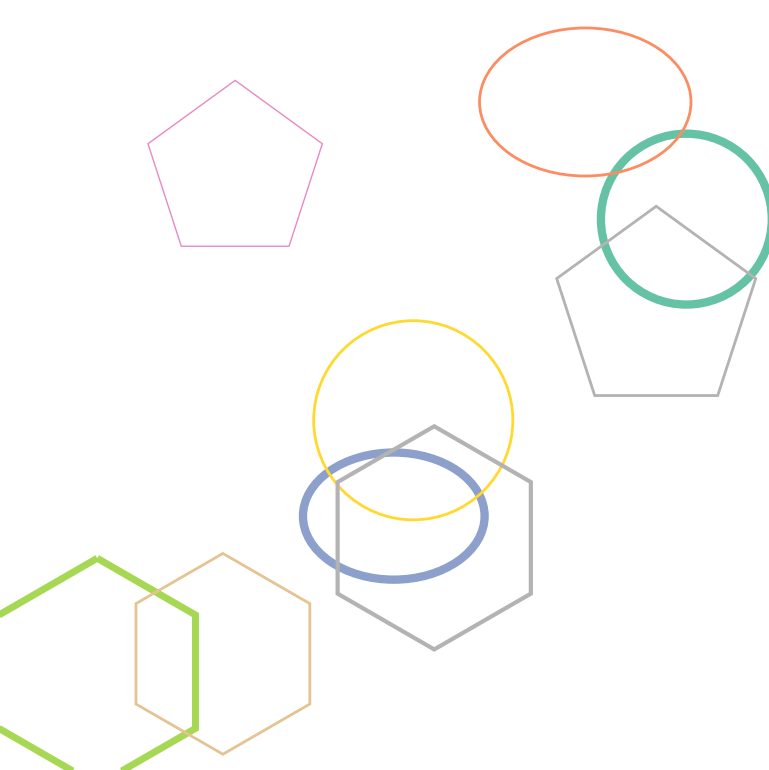[{"shape": "circle", "thickness": 3, "radius": 0.55, "center": [0.891, 0.715]}, {"shape": "oval", "thickness": 1, "radius": 0.69, "center": [0.76, 0.868]}, {"shape": "oval", "thickness": 3, "radius": 0.59, "center": [0.511, 0.33]}, {"shape": "pentagon", "thickness": 0.5, "radius": 0.6, "center": [0.305, 0.777]}, {"shape": "hexagon", "thickness": 2.5, "radius": 0.74, "center": [0.126, 0.128]}, {"shape": "circle", "thickness": 1, "radius": 0.65, "center": [0.537, 0.454]}, {"shape": "hexagon", "thickness": 1, "radius": 0.65, "center": [0.289, 0.151]}, {"shape": "pentagon", "thickness": 1, "radius": 0.68, "center": [0.852, 0.596]}, {"shape": "hexagon", "thickness": 1.5, "radius": 0.72, "center": [0.564, 0.301]}]